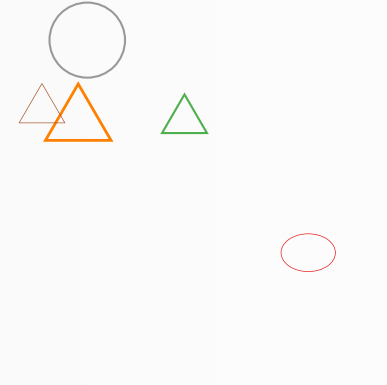[{"shape": "oval", "thickness": 0.5, "radius": 0.35, "center": [0.795, 0.344]}, {"shape": "triangle", "thickness": 1.5, "radius": 0.33, "center": [0.476, 0.688]}, {"shape": "triangle", "thickness": 2, "radius": 0.49, "center": [0.202, 0.684]}, {"shape": "triangle", "thickness": 0.5, "radius": 0.34, "center": [0.108, 0.715]}, {"shape": "circle", "thickness": 1.5, "radius": 0.49, "center": [0.225, 0.896]}]